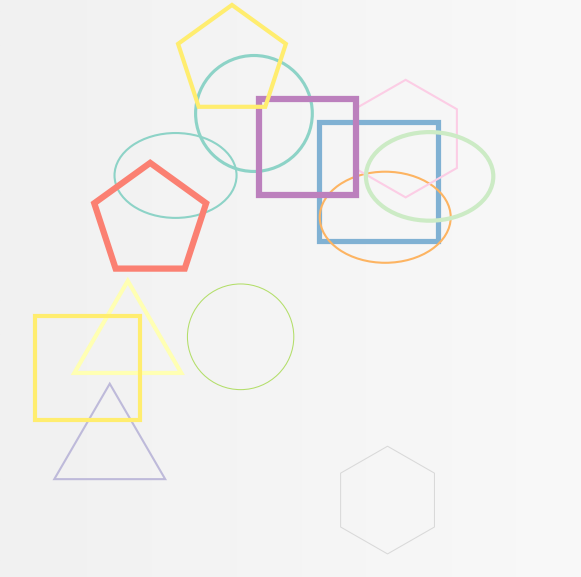[{"shape": "circle", "thickness": 1.5, "radius": 0.5, "center": [0.437, 0.803]}, {"shape": "oval", "thickness": 1, "radius": 0.52, "center": [0.302, 0.695]}, {"shape": "triangle", "thickness": 2, "radius": 0.53, "center": [0.22, 0.406]}, {"shape": "triangle", "thickness": 1, "radius": 0.55, "center": [0.189, 0.225]}, {"shape": "pentagon", "thickness": 3, "radius": 0.51, "center": [0.258, 0.616]}, {"shape": "square", "thickness": 2.5, "radius": 0.51, "center": [0.651, 0.685]}, {"shape": "oval", "thickness": 1, "radius": 0.56, "center": [0.663, 0.623]}, {"shape": "circle", "thickness": 0.5, "radius": 0.46, "center": [0.414, 0.416]}, {"shape": "hexagon", "thickness": 1, "radius": 0.51, "center": [0.698, 0.759]}, {"shape": "hexagon", "thickness": 0.5, "radius": 0.47, "center": [0.667, 0.133]}, {"shape": "square", "thickness": 3, "radius": 0.42, "center": [0.529, 0.745]}, {"shape": "oval", "thickness": 2, "radius": 0.55, "center": [0.739, 0.694]}, {"shape": "square", "thickness": 2, "radius": 0.45, "center": [0.151, 0.362]}, {"shape": "pentagon", "thickness": 2, "radius": 0.49, "center": [0.399, 0.893]}]